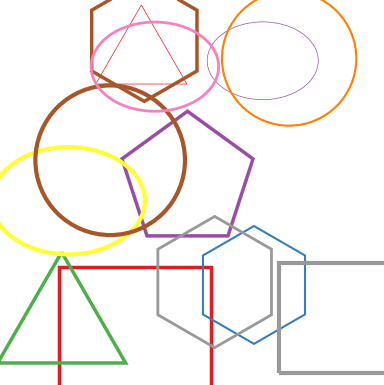[{"shape": "square", "thickness": 2.5, "radius": 0.99, "center": [0.352, 0.108]}, {"shape": "triangle", "thickness": 0.5, "radius": 0.68, "center": [0.367, 0.85]}, {"shape": "hexagon", "thickness": 1.5, "radius": 0.77, "center": [0.66, 0.26]}, {"shape": "triangle", "thickness": 2.5, "radius": 0.96, "center": [0.16, 0.153]}, {"shape": "oval", "thickness": 0.5, "radius": 0.72, "center": [0.682, 0.842]}, {"shape": "pentagon", "thickness": 2.5, "radius": 0.89, "center": [0.487, 0.532]}, {"shape": "circle", "thickness": 1.5, "radius": 0.87, "center": [0.751, 0.848]}, {"shape": "oval", "thickness": 3, "radius": 0.99, "center": [0.177, 0.478]}, {"shape": "hexagon", "thickness": 2.5, "radius": 0.79, "center": [0.375, 0.895]}, {"shape": "circle", "thickness": 3, "radius": 0.97, "center": [0.286, 0.584]}, {"shape": "oval", "thickness": 2, "radius": 0.83, "center": [0.402, 0.827]}, {"shape": "square", "thickness": 3, "radius": 0.71, "center": [0.868, 0.173]}, {"shape": "hexagon", "thickness": 2, "radius": 0.85, "center": [0.558, 0.267]}]